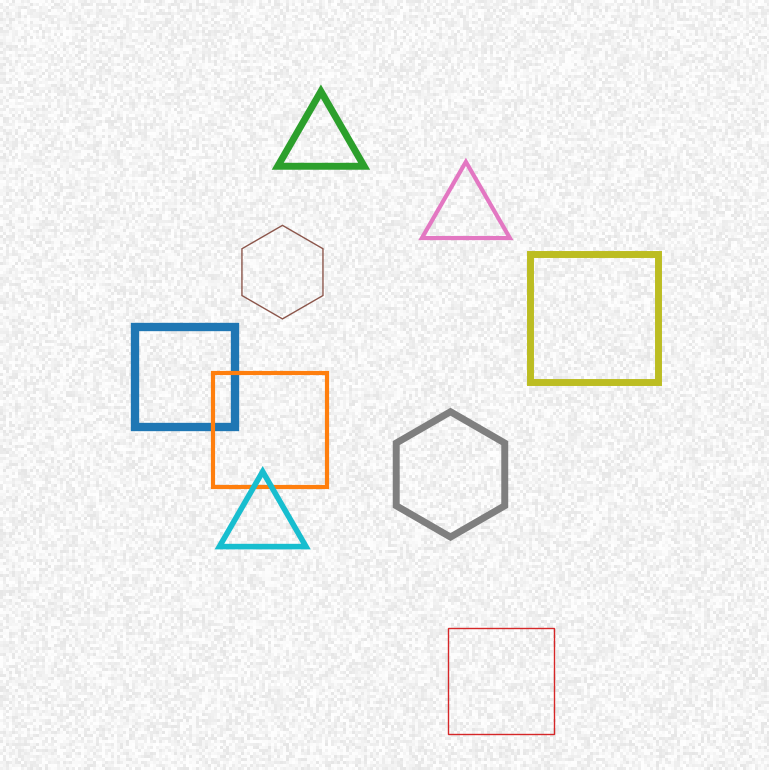[{"shape": "square", "thickness": 3, "radius": 0.32, "center": [0.24, 0.51]}, {"shape": "square", "thickness": 1.5, "radius": 0.37, "center": [0.351, 0.442]}, {"shape": "triangle", "thickness": 2.5, "radius": 0.32, "center": [0.417, 0.816]}, {"shape": "square", "thickness": 0.5, "radius": 0.34, "center": [0.651, 0.115]}, {"shape": "hexagon", "thickness": 0.5, "radius": 0.3, "center": [0.367, 0.647]}, {"shape": "triangle", "thickness": 1.5, "radius": 0.33, "center": [0.605, 0.724]}, {"shape": "hexagon", "thickness": 2.5, "radius": 0.41, "center": [0.585, 0.384]}, {"shape": "square", "thickness": 2.5, "radius": 0.42, "center": [0.771, 0.587]}, {"shape": "triangle", "thickness": 2, "radius": 0.32, "center": [0.341, 0.323]}]